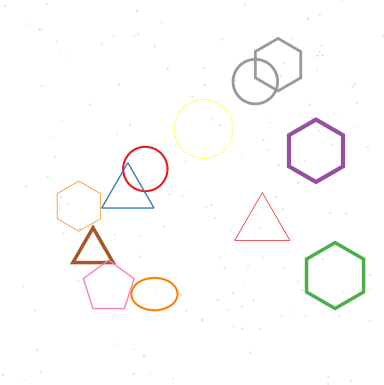[{"shape": "triangle", "thickness": 0.5, "radius": 0.41, "center": [0.681, 0.417]}, {"shape": "circle", "thickness": 1.5, "radius": 0.29, "center": [0.377, 0.561]}, {"shape": "triangle", "thickness": 1, "radius": 0.39, "center": [0.332, 0.499]}, {"shape": "hexagon", "thickness": 2.5, "radius": 0.43, "center": [0.87, 0.284]}, {"shape": "hexagon", "thickness": 3, "radius": 0.41, "center": [0.821, 0.608]}, {"shape": "oval", "thickness": 1.5, "radius": 0.3, "center": [0.401, 0.236]}, {"shape": "hexagon", "thickness": 0.5, "radius": 0.33, "center": [0.205, 0.465]}, {"shape": "circle", "thickness": 0.5, "radius": 0.38, "center": [0.529, 0.665]}, {"shape": "triangle", "thickness": 2.5, "radius": 0.3, "center": [0.242, 0.348]}, {"shape": "pentagon", "thickness": 1, "radius": 0.35, "center": [0.282, 0.255]}, {"shape": "circle", "thickness": 2, "radius": 0.29, "center": [0.663, 0.788]}, {"shape": "hexagon", "thickness": 2, "radius": 0.34, "center": [0.722, 0.832]}]